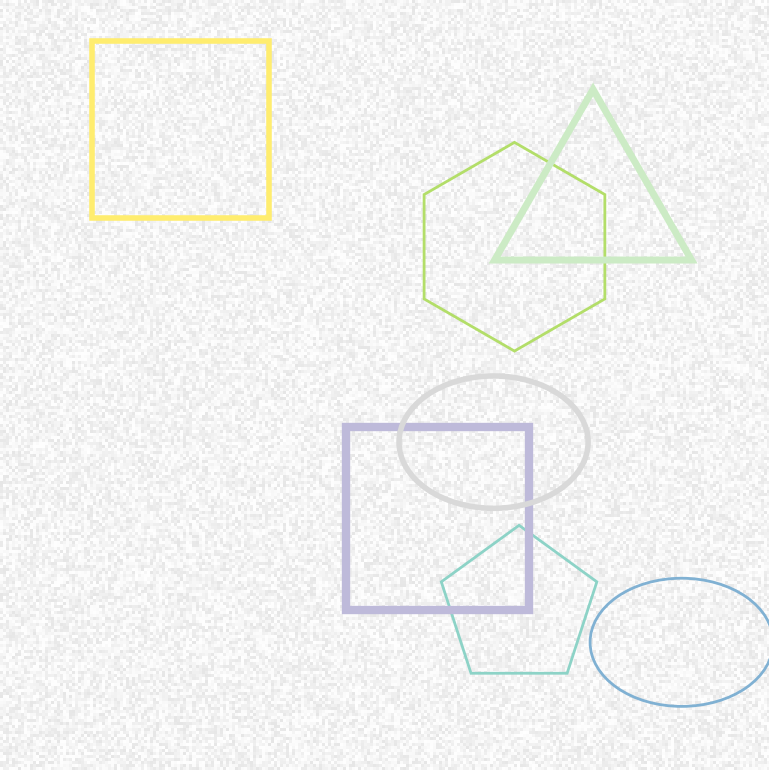[{"shape": "pentagon", "thickness": 1, "radius": 0.53, "center": [0.674, 0.212]}, {"shape": "square", "thickness": 3, "radius": 0.6, "center": [0.568, 0.327]}, {"shape": "oval", "thickness": 1, "radius": 0.59, "center": [0.885, 0.166]}, {"shape": "hexagon", "thickness": 1, "radius": 0.68, "center": [0.668, 0.68]}, {"shape": "oval", "thickness": 2, "radius": 0.61, "center": [0.641, 0.426]}, {"shape": "triangle", "thickness": 2.5, "radius": 0.74, "center": [0.77, 0.736]}, {"shape": "square", "thickness": 2, "radius": 0.57, "center": [0.234, 0.832]}]